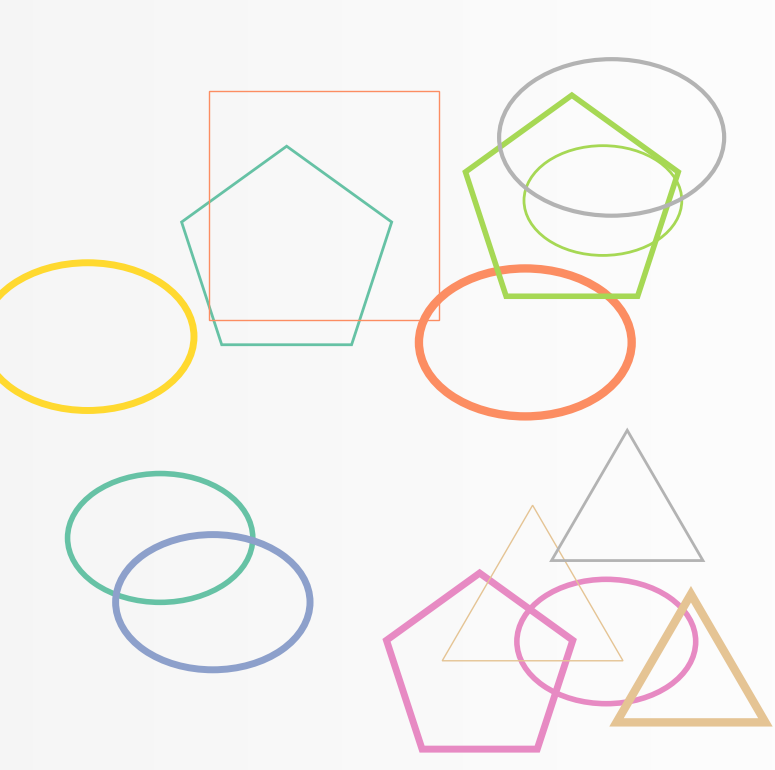[{"shape": "pentagon", "thickness": 1, "radius": 0.71, "center": [0.37, 0.668]}, {"shape": "oval", "thickness": 2, "radius": 0.6, "center": [0.207, 0.301]}, {"shape": "oval", "thickness": 3, "radius": 0.69, "center": [0.678, 0.555]}, {"shape": "square", "thickness": 0.5, "radius": 0.74, "center": [0.418, 0.733]}, {"shape": "oval", "thickness": 2.5, "radius": 0.63, "center": [0.275, 0.218]}, {"shape": "pentagon", "thickness": 2.5, "radius": 0.63, "center": [0.619, 0.129]}, {"shape": "oval", "thickness": 2, "radius": 0.58, "center": [0.782, 0.167]}, {"shape": "pentagon", "thickness": 2, "radius": 0.72, "center": [0.738, 0.732]}, {"shape": "oval", "thickness": 1, "radius": 0.51, "center": [0.778, 0.74]}, {"shape": "oval", "thickness": 2.5, "radius": 0.69, "center": [0.113, 0.563]}, {"shape": "triangle", "thickness": 0.5, "radius": 0.67, "center": [0.687, 0.209]}, {"shape": "triangle", "thickness": 3, "radius": 0.55, "center": [0.892, 0.117]}, {"shape": "triangle", "thickness": 1, "radius": 0.56, "center": [0.809, 0.328]}, {"shape": "oval", "thickness": 1.5, "radius": 0.73, "center": [0.789, 0.822]}]